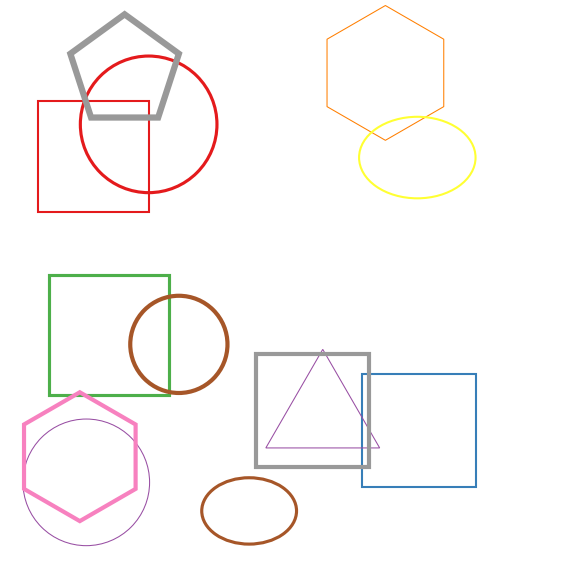[{"shape": "square", "thickness": 1, "radius": 0.48, "center": [0.162, 0.728]}, {"shape": "circle", "thickness": 1.5, "radius": 0.59, "center": [0.257, 0.784]}, {"shape": "square", "thickness": 1, "radius": 0.49, "center": [0.725, 0.253]}, {"shape": "square", "thickness": 1.5, "radius": 0.52, "center": [0.189, 0.419]}, {"shape": "circle", "thickness": 0.5, "radius": 0.55, "center": [0.149, 0.164]}, {"shape": "triangle", "thickness": 0.5, "radius": 0.57, "center": [0.559, 0.28]}, {"shape": "hexagon", "thickness": 0.5, "radius": 0.58, "center": [0.667, 0.873]}, {"shape": "oval", "thickness": 1, "radius": 0.5, "center": [0.723, 0.726]}, {"shape": "oval", "thickness": 1.5, "radius": 0.41, "center": [0.431, 0.114]}, {"shape": "circle", "thickness": 2, "radius": 0.42, "center": [0.31, 0.403]}, {"shape": "hexagon", "thickness": 2, "radius": 0.56, "center": [0.138, 0.208]}, {"shape": "pentagon", "thickness": 3, "radius": 0.49, "center": [0.216, 0.876]}, {"shape": "square", "thickness": 2, "radius": 0.49, "center": [0.541, 0.288]}]